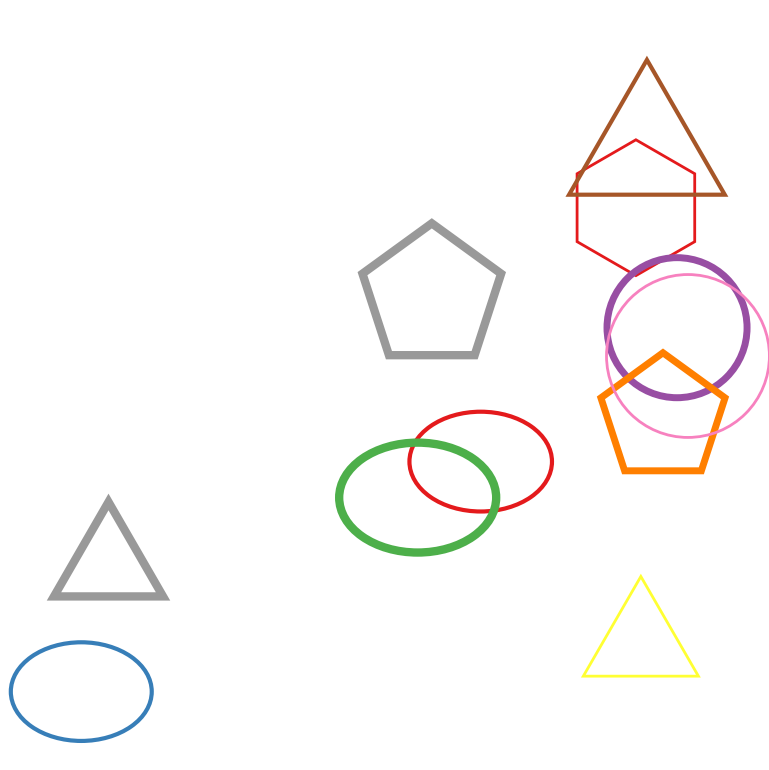[{"shape": "oval", "thickness": 1.5, "radius": 0.46, "center": [0.624, 0.401]}, {"shape": "hexagon", "thickness": 1, "radius": 0.44, "center": [0.826, 0.73]}, {"shape": "oval", "thickness": 1.5, "radius": 0.46, "center": [0.106, 0.102]}, {"shape": "oval", "thickness": 3, "radius": 0.51, "center": [0.542, 0.354]}, {"shape": "circle", "thickness": 2.5, "radius": 0.45, "center": [0.879, 0.574]}, {"shape": "pentagon", "thickness": 2.5, "radius": 0.42, "center": [0.861, 0.457]}, {"shape": "triangle", "thickness": 1, "radius": 0.43, "center": [0.832, 0.165]}, {"shape": "triangle", "thickness": 1.5, "radius": 0.58, "center": [0.84, 0.806]}, {"shape": "circle", "thickness": 1, "radius": 0.53, "center": [0.893, 0.538]}, {"shape": "triangle", "thickness": 3, "radius": 0.41, "center": [0.141, 0.266]}, {"shape": "pentagon", "thickness": 3, "radius": 0.47, "center": [0.561, 0.615]}]